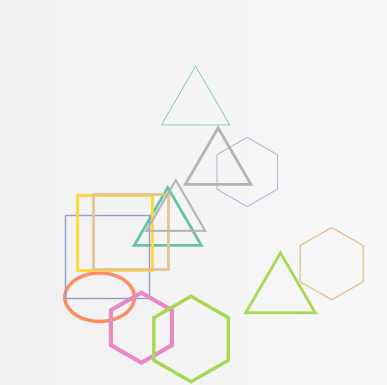[{"shape": "triangle", "thickness": 2, "radius": 0.5, "center": [0.433, 0.413]}, {"shape": "triangle", "thickness": 0.5, "radius": 0.51, "center": [0.505, 0.726]}, {"shape": "oval", "thickness": 2.5, "radius": 0.45, "center": [0.257, 0.228]}, {"shape": "hexagon", "thickness": 0.5, "radius": 0.45, "center": [0.638, 0.553]}, {"shape": "square", "thickness": 1, "radius": 0.54, "center": [0.276, 0.334]}, {"shape": "hexagon", "thickness": 3, "radius": 0.45, "center": [0.365, 0.149]}, {"shape": "hexagon", "thickness": 2.5, "radius": 0.55, "center": [0.493, 0.119]}, {"shape": "triangle", "thickness": 2, "radius": 0.52, "center": [0.724, 0.239]}, {"shape": "square", "thickness": 2, "radius": 0.48, "center": [0.295, 0.396]}, {"shape": "square", "thickness": 2, "radius": 0.49, "center": [0.336, 0.4]}, {"shape": "hexagon", "thickness": 1, "radius": 0.47, "center": [0.856, 0.315]}, {"shape": "triangle", "thickness": 2, "radius": 0.49, "center": [0.563, 0.57]}, {"shape": "triangle", "thickness": 1.5, "radius": 0.44, "center": [0.454, 0.444]}]